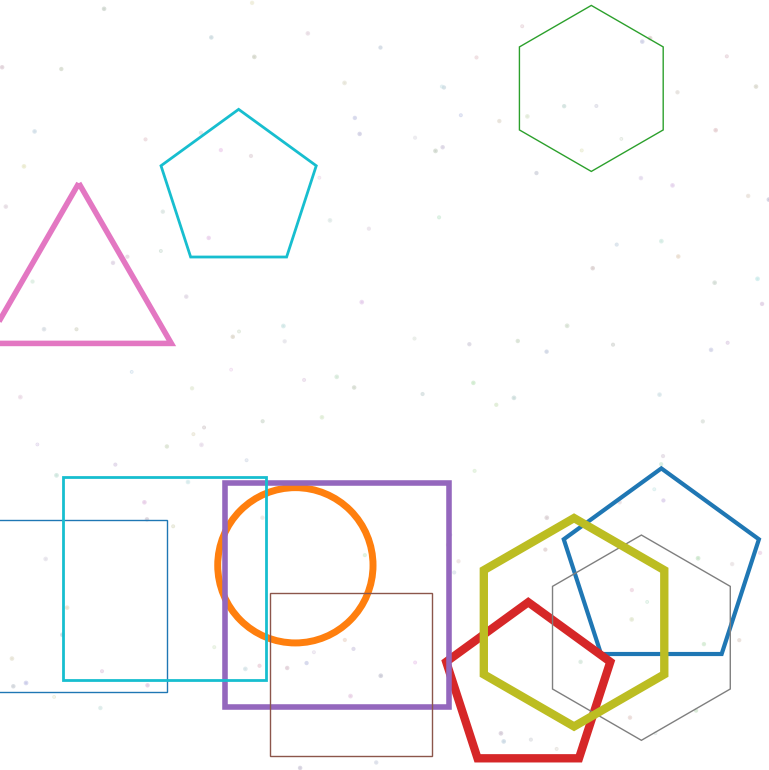[{"shape": "square", "thickness": 0.5, "radius": 0.56, "center": [0.105, 0.213]}, {"shape": "pentagon", "thickness": 1.5, "radius": 0.67, "center": [0.859, 0.258]}, {"shape": "circle", "thickness": 2.5, "radius": 0.5, "center": [0.384, 0.266]}, {"shape": "hexagon", "thickness": 0.5, "radius": 0.54, "center": [0.768, 0.885]}, {"shape": "pentagon", "thickness": 3, "radius": 0.56, "center": [0.686, 0.106]}, {"shape": "square", "thickness": 2, "radius": 0.73, "center": [0.438, 0.228]}, {"shape": "square", "thickness": 0.5, "radius": 0.53, "center": [0.456, 0.124]}, {"shape": "triangle", "thickness": 2, "radius": 0.69, "center": [0.102, 0.623]}, {"shape": "hexagon", "thickness": 0.5, "radius": 0.67, "center": [0.833, 0.172]}, {"shape": "hexagon", "thickness": 3, "radius": 0.68, "center": [0.746, 0.192]}, {"shape": "square", "thickness": 1, "radius": 0.66, "center": [0.213, 0.249]}, {"shape": "pentagon", "thickness": 1, "radius": 0.53, "center": [0.31, 0.752]}]